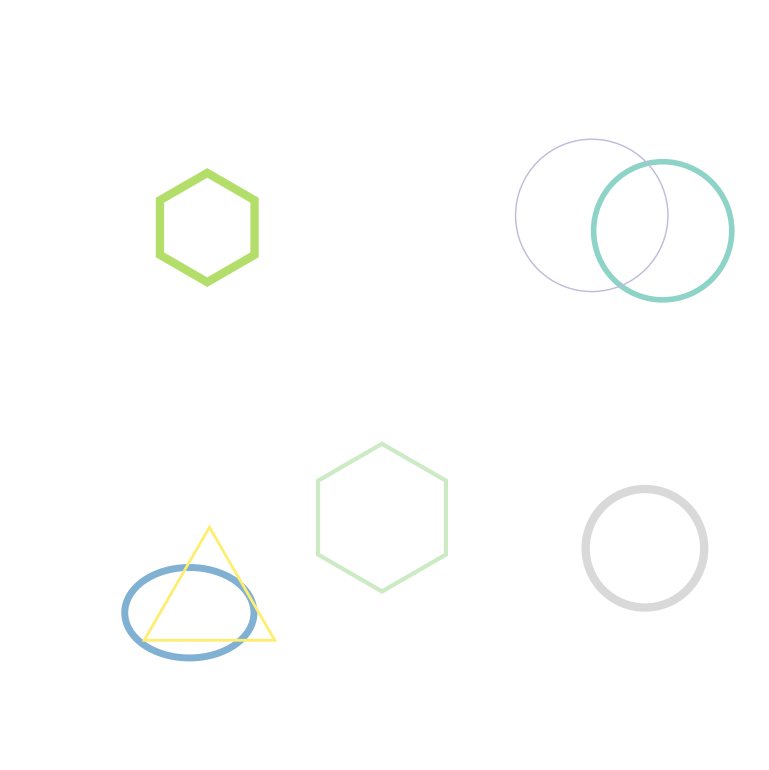[{"shape": "circle", "thickness": 2, "radius": 0.45, "center": [0.861, 0.7]}, {"shape": "circle", "thickness": 0.5, "radius": 0.49, "center": [0.769, 0.72]}, {"shape": "oval", "thickness": 2.5, "radius": 0.42, "center": [0.246, 0.204]}, {"shape": "hexagon", "thickness": 3, "radius": 0.35, "center": [0.269, 0.704]}, {"shape": "circle", "thickness": 3, "radius": 0.38, "center": [0.838, 0.288]}, {"shape": "hexagon", "thickness": 1.5, "radius": 0.48, "center": [0.496, 0.328]}, {"shape": "triangle", "thickness": 1, "radius": 0.49, "center": [0.272, 0.217]}]